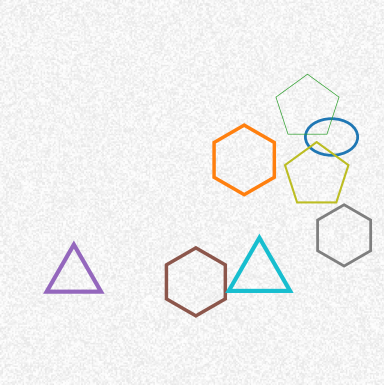[{"shape": "oval", "thickness": 2, "radius": 0.34, "center": [0.861, 0.644]}, {"shape": "hexagon", "thickness": 2.5, "radius": 0.45, "center": [0.634, 0.585]}, {"shape": "pentagon", "thickness": 0.5, "radius": 0.43, "center": [0.799, 0.721]}, {"shape": "triangle", "thickness": 3, "radius": 0.41, "center": [0.192, 0.283]}, {"shape": "hexagon", "thickness": 2.5, "radius": 0.44, "center": [0.509, 0.268]}, {"shape": "hexagon", "thickness": 2, "radius": 0.4, "center": [0.894, 0.389]}, {"shape": "pentagon", "thickness": 1.5, "radius": 0.43, "center": [0.823, 0.544]}, {"shape": "triangle", "thickness": 3, "radius": 0.46, "center": [0.674, 0.29]}]